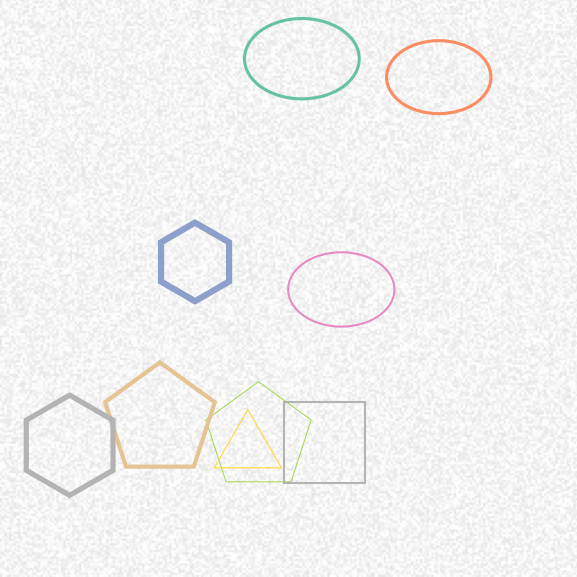[{"shape": "oval", "thickness": 1.5, "radius": 0.5, "center": [0.523, 0.897]}, {"shape": "oval", "thickness": 1.5, "radius": 0.45, "center": [0.76, 0.866]}, {"shape": "hexagon", "thickness": 3, "radius": 0.34, "center": [0.338, 0.546]}, {"shape": "oval", "thickness": 1, "radius": 0.46, "center": [0.591, 0.498]}, {"shape": "pentagon", "thickness": 0.5, "radius": 0.48, "center": [0.448, 0.242]}, {"shape": "triangle", "thickness": 0.5, "radius": 0.34, "center": [0.429, 0.223]}, {"shape": "pentagon", "thickness": 2, "radius": 0.5, "center": [0.277, 0.272]}, {"shape": "square", "thickness": 1, "radius": 0.35, "center": [0.562, 0.233]}, {"shape": "hexagon", "thickness": 2.5, "radius": 0.43, "center": [0.121, 0.228]}]